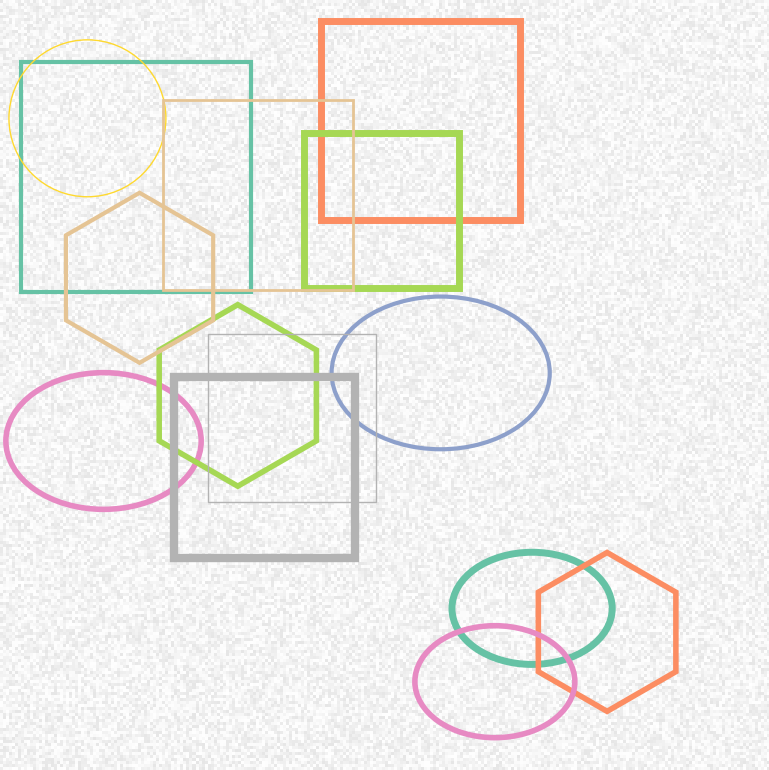[{"shape": "square", "thickness": 1.5, "radius": 0.75, "center": [0.176, 0.77]}, {"shape": "oval", "thickness": 2.5, "radius": 0.52, "center": [0.691, 0.21]}, {"shape": "square", "thickness": 2.5, "radius": 0.65, "center": [0.546, 0.844]}, {"shape": "hexagon", "thickness": 2, "radius": 0.52, "center": [0.788, 0.179]}, {"shape": "oval", "thickness": 1.5, "radius": 0.71, "center": [0.572, 0.516]}, {"shape": "oval", "thickness": 2, "radius": 0.52, "center": [0.643, 0.115]}, {"shape": "oval", "thickness": 2, "radius": 0.63, "center": [0.134, 0.427]}, {"shape": "hexagon", "thickness": 2, "radius": 0.59, "center": [0.309, 0.486]}, {"shape": "square", "thickness": 2.5, "radius": 0.5, "center": [0.495, 0.727]}, {"shape": "circle", "thickness": 0.5, "radius": 0.51, "center": [0.114, 0.846]}, {"shape": "hexagon", "thickness": 1.5, "radius": 0.55, "center": [0.181, 0.639]}, {"shape": "square", "thickness": 1, "radius": 0.62, "center": [0.335, 0.747]}, {"shape": "square", "thickness": 3, "radius": 0.59, "center": [0.344, 0.393]}, {"shape": "square", "thickness": 0.5, "radius": 0.55, "center": [0.379, 0.457]}]